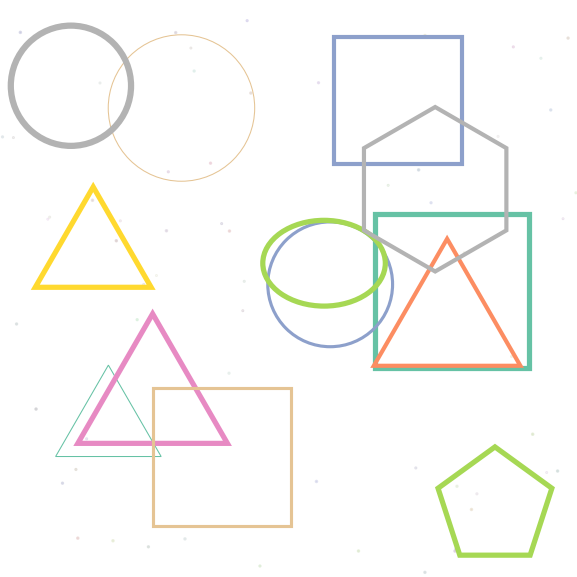[{"shape": "triangle", "thickness": 0.5, "radius": 0.53, "center": [0.188, 0.261]}, {"shape": "square", "thickness": 2.5, "radius": 0.67, "center": [0.782, 0.495]}, {"shape": "triangle", "thickness": 2, "radius": 0.73, "center": [0.774, 0.439]}, {"shape": "square", "thickness": 2, "radius": 0.55, "center": [0.689, 0.825]}, {"shape": "circle", "thickness": 1.5, "radius": 0.54, "center": [0.572, 0.507]}, {"shape": "triangle", "thickness": 2.5, "radius": 0.75, "center": [0.264, 0.306]}, {"shape": "pentagon", "thickness": 2.5, "radius": 0.52, "center": [0.857, 0.122]}, {"shape": "oval", "thickness": 2.5, "radius": 0.53, "center": [0.561, 0.543]}, {"shape": "triangle", "thickness": 2.5, "radius": 0.58, "center": [0.161, 0.56]}, {"shape": "square", "thickness": 1.5, "radius": 0.6, "center": [0.385, 0.209]}, {"shape": "circle", "thickness": 0.5, "radius": 0.63, "center": [0.314, 0.812]}, {"shape": "hexagon", "thickness": 2, "radius": 0.71, "center": [0.754, 0.671]}, {"shape": "circle", "thickness": 3, "radius": 0.52, "center": [0.123, 0.851]}]